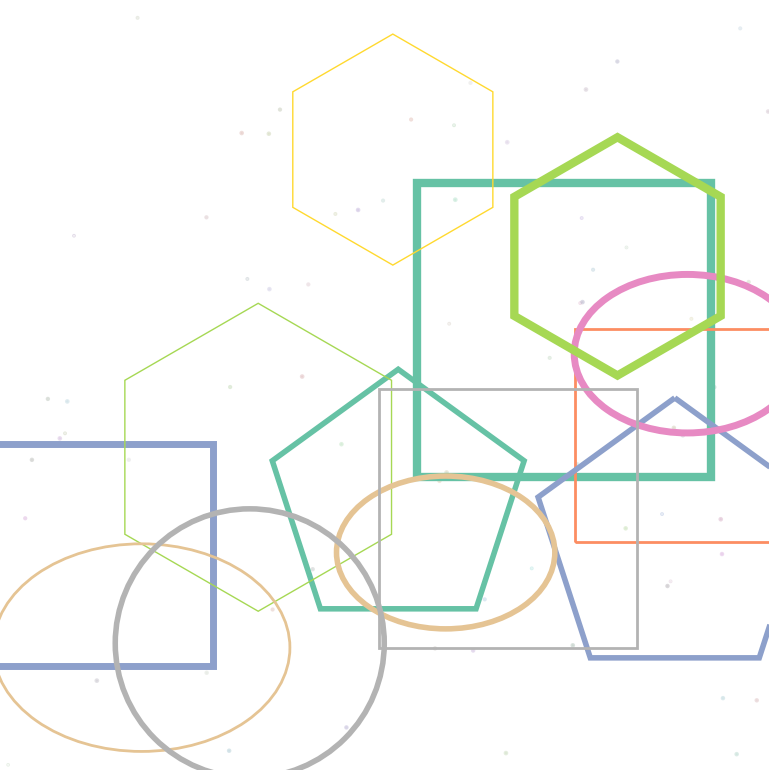[{"shape": "pentagon", "thickness": 2, "radius": 0.86, "center": [0.517, 0.348]}, {"shape": "square", "thickness": 3, "radius": 0.95, "center": [0.732, 0.571]}, {"shape": "square", "thickness": 1, "radius": 0.69, "center": [0.886, 0.435]}, {"shape": "pentagon", "thickness": 2, "radius": 0.93, "center": [0.876, 0.297]}, {"shape": "square", "thickness": 2.5, "radius": 0.72, "center": [0.132, 0.279]}, {"shape": "oval", "thickness": 2.5, "radius": 0.74, "center": [0.893, 0.541]}, {"shape": "hexagon", "thickness": 3, "radius": 0.77, "center": [0.802, 0.667]}, {"shape": "hexagon", "thickness": 0.5, "radius": 1.0, "center": [0.335, 0.406]}, {"shape": "hexagon", "thickness": 0.5, "radius": 0.75, "center": [0.51, 0.806]}, {"shape": "oval", "thickness": 1, "radius": 0.96, "center": [0.184, 0.159]}, {"shape": "oval", "thickness": 2, "radius": 0.71, "center": [0.579, 0.283]}, {"shape": "circle", "thickness": 2, "radius": 0.87, "center": [0.324, 0.164]}, {"shape": "square", "thickness": 1, "radius": 0.84, "center": [0.66, 0.326]}]